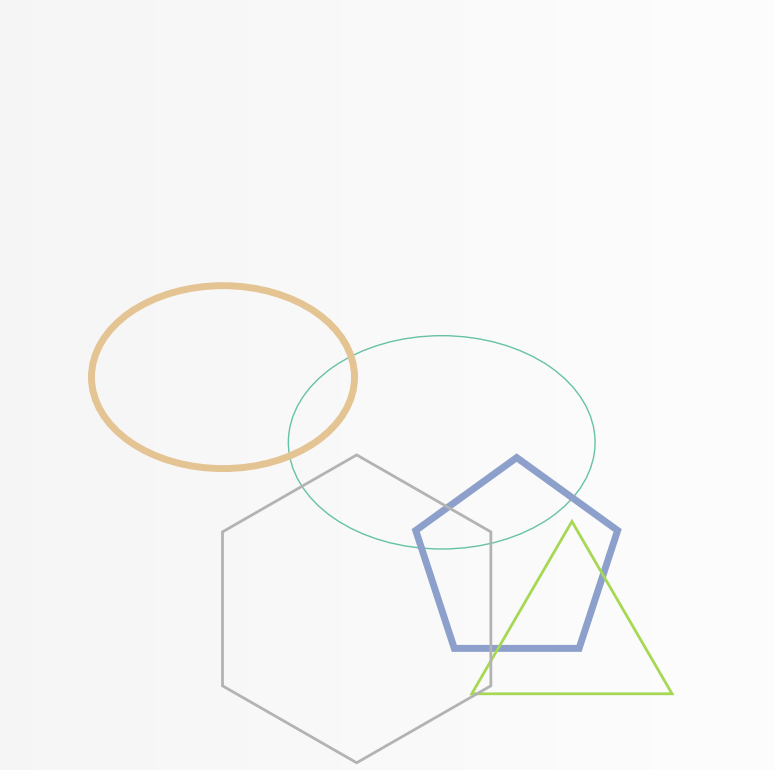[{"shape": "oval", "thickness": 0.5, "radius": 0.99, "center": [0.57, 0.426]}, {"shape": "pentagon", "thickness": 2.5, "radius": 0.68, "center": [0.667, 0.269]}, {"shape": "triangle", "thickness": 1, "radius": 0.75, "center": [0.738, 0.174]}, {"shape": "oval", "thickness": 2.5, "radius": 0.85, "center": [0.288, 0.51]}, {"shape": "hexagon", "thickness": 1, "radius": 1.0, "center": [0.46, 0.209]}]